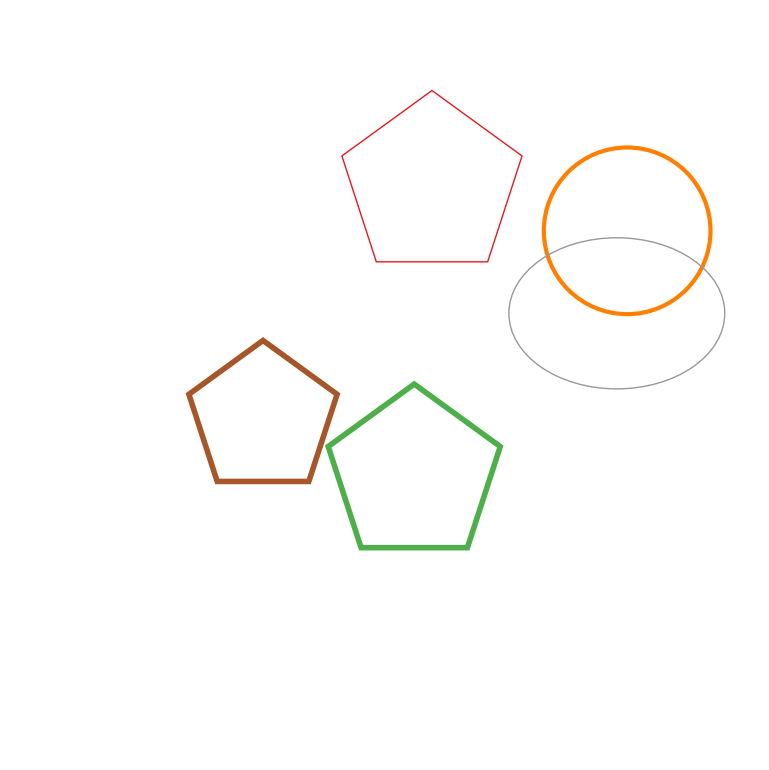[{"shape": "pentagon", "thickness": 0.5, "radius": 0.61, "center": [0.561, 0.759]}, {"shape": "pentagon", "thickness": 2, "radius": 0.59, "center": [0.538, 0.384]}, {"shape": "circle", "thickness": 1.5, "radius": 0.54, "center": [0.814, 0.7]}, {"shape": "pentagon", "thickness": 2, "radius": 0.51, "center": [0.342, 0.457]}, {"shape": "oval", "thickness": 0.5, "radius": 0.7, "center": [0.801, 0.593]}]